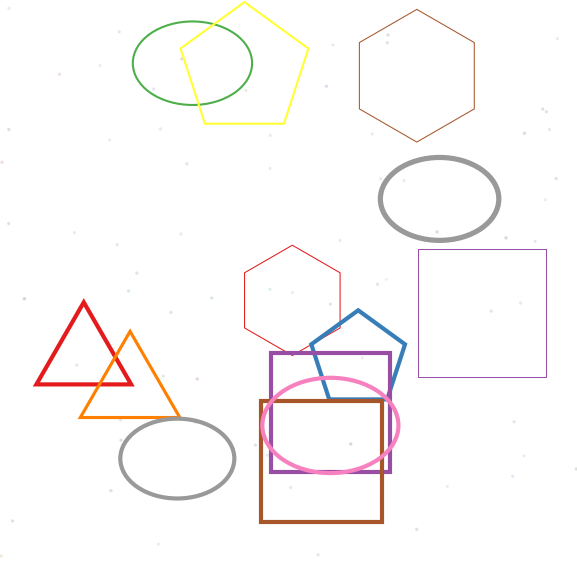[{"shape": "triangle", "thickness": 2, "radius": 0.47, "center": [0.145, 0.381]}, {"shape": "hexagon", "thickness": 0.5, "radius": 0.48, "center": [0.506, 0.479]}, {"shape": "pentagon", "thickness": 2, "radius": 0.43, "center": [0.62, 0.377]}, {"shape": "oval", "thickness": 1, "radius": 0.52, "center": [0.333, 0.89]}, {"shape": "square", "thickness": 2, "radius": 0.51, "center": [0.572, 0.285]}, {"shape": "square", "thickness": 0.5, "radius": 0.55, "center": [0.835, 0.457]}, {"shape": "triangle", "thickness": 1.5, "radius": 0.5, "center": [0.225, 0.326]}, {"shape": "pentagon", "thickness": 1, "radius": 0.58, "center": [0.423, 0.879]}, {"shape": "hexagon", "thickness": 0.5, "radius": 0.57, "center": [0.722, 0.868]}, {"shape": "square", "thickness": 2, "radius": 0.52, "center": [0.556, 0.201]}, {"shape": "oval", "thickness": 2, "radius": 0.59, "center": [0.572, 0.262]}, {"shape": "oval", "thickness": 2.5, "radius": 0.51, "center": [0.761, 0.655]}, {"shape": "oval", "thickness": 2, "radius": 0.49, "center": [0.307, 0.205]}]